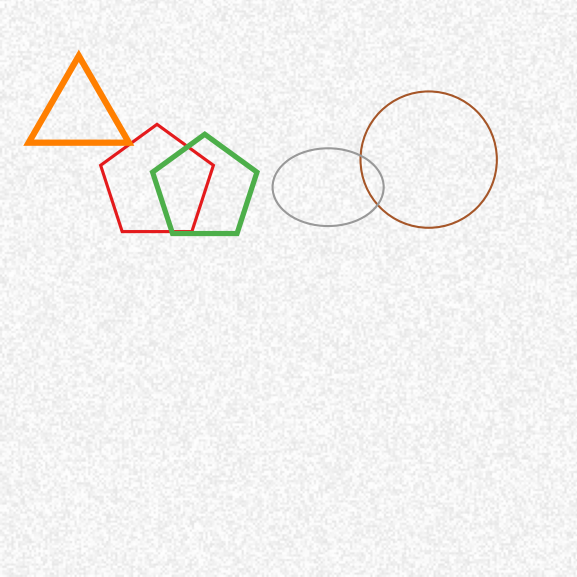[{"shape": "pentagon", "thickness": 1.5, "radius": 0.51, "center": [0.272, 0.681]}, {"shape": "pentagon", "thickness": 2.5, "radius": 0.48, "center": [0.355, 0.672]}, {"shape": "triangle", "thickness": 3, "radius": 0.5, "center": [0.136, 0.802]}, {"shape": "circle", "thickness": 1, "radius": 0.59, "center": [0.742, 0.723]}, {"shape": "oval", "thickness": 1, "radius": 0.48, "center": [0.568, 0.675]}]